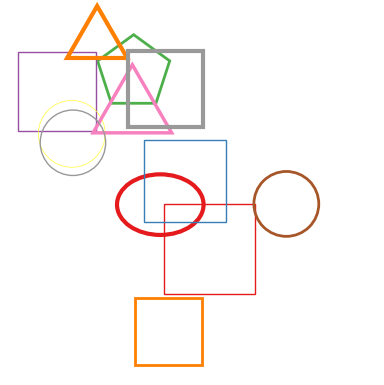[{"shape": "square", "thickness": 1, "radius": 0.59, "center": [0.545, 0.353]}, {"shape": "oval", "thickness": 3, "radius": 0.56, "center": [0.416, 0.468]}, {"shape": "square", "thickness": 1, "radius": 0.54, "center": [0.48, 0.53]}, {"shape": "pentagon", "thickness": 2, "radius": 0.49, "center": [0.347, 0.811]}, {"shape": "square", "thickness": 1, "radius": 0.51, "center": [0.148, 0.762]}, {"shape": "square", "thickness": 2, "radius": 0.43, "center": [0.437, 0.14]}, {"shape": "triangle", "thickness": 3, "radius": 0.45, "center": [0.252, 0.894]}, {"shape": "circle", "thickness": 0.5, "radius": 0.43, "center": [0.186, 0.652]}, {"shape": "circle", "thickness": 2, "radius": 0.42, "center": [0.744, 0.47]}, {"shape": "triangle", "thickness": 2.5, "radius": 0.59, "center": [0.344, 0.714]}, {"shape": "circle", "thickness": 1, "radius": 0.42, "center": [0.189, 0.629]}, {"shape": "square", "thickness": 3, "radius": 0.49, "center": [0.43, 0.769]}]